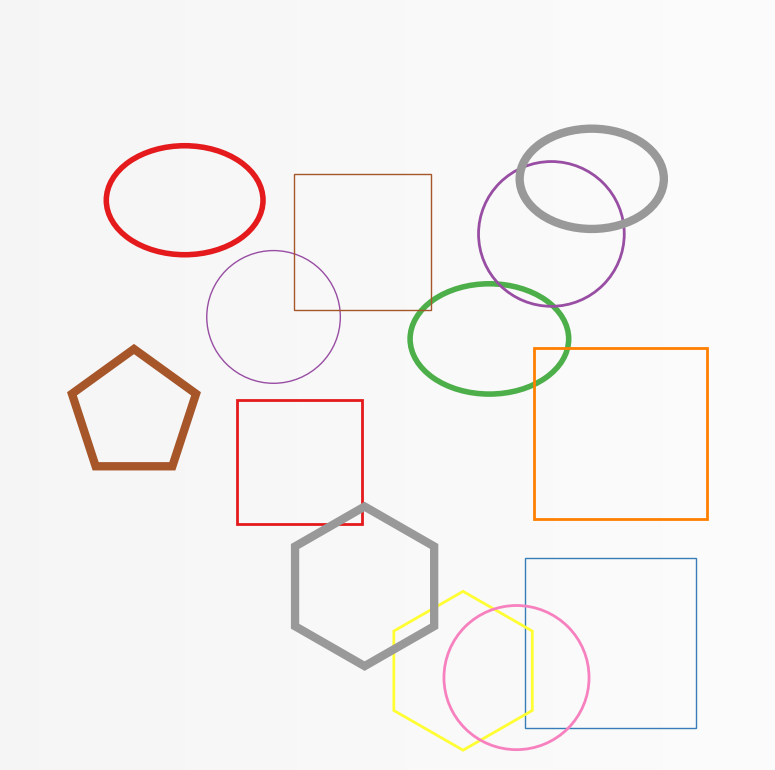[{"shape": "square", "thickness": 1, "radius": 0.4, "center": [0.386, 0.4]}, {"shape": "oval", "thickness": 2, "radius": 0.51, "center": [0.238, 0.74]}, {"shape": "square", "thickness": 0.5, "radius": 0.55, "center": [0.787, 0.165]}, {"shape": "oval", "thickness": 2, "radius": 0.51, "center": [0.631, 0.56]}, {"shape": "circle", "thickness": 1, "radius": 0.47, "center": [0.711, 0.696]}, {"shape": "circle", "thickness": 0.5, "radius": 0.43, "center": [0.353, 0.588]}, {"shape": "square", "thickness": 1, "radius": 0.56, "center": [0.801, 0.437]}, {"shape": "hexagon", "thickness": 1, "radius": 0.52, "center": [0.597, 0.129]}, {"shape": "pentagon", "thickness": 3, "radius": 0.42, "center": [0.173, 0.463]}, {"shape": "square", "thickness": 0.5, "radius": 0.44, "center": [0.468, 0.685]}, {"shape": "circle", "thickness": 1, "radius": 0.47, "center": [0.666, 0.12]}, {"shape": "oval", "thickness": 3, "radius": 0.47, "center": [0.764, 0.768]}, {"shape": "hexagon", "thickness": 3, "radius": 0.52, "center": [0.47, 0.239]}]